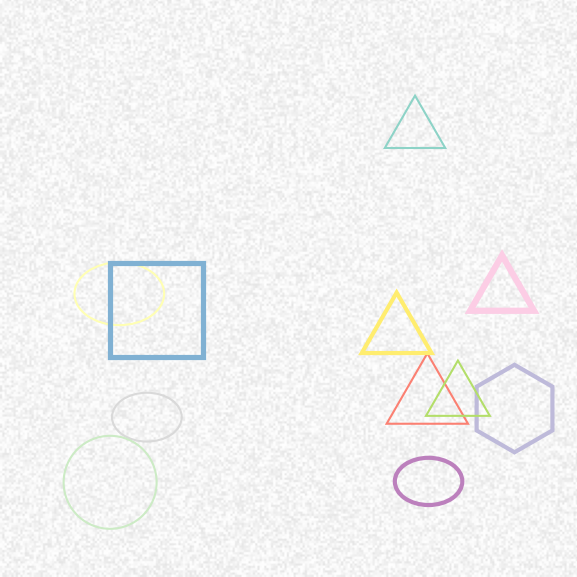[{"shape": "triangle", "thickness": 1, "radius": 0.3, "center": [0.719, 0.773]}, {"shape": "oval", "thickness": 1, "radius": 0.39, "center": [0.207, 0.49]}, {"shape": "hexagon", "thickness": 2, "radius": 0.38, "center": [0.891, 0.292]}, {"shape": "triangle", "thickness": 1, "radius": 0.41, "center": [0.74, 0.306]}, {"shape": "square", "thickness": 2.5, "radius": 0.41, "center": [0.271, 0.462]}, {"shape": "triangle", "thickness": 1, "radius": 0.32, "center": [0.793, 0.311]}, {"shape": "triangle", "thickness": 3, "radius": 0.32, "center": [0.869, 0.493]}, {"shape": "oval", "thickness": 1, "radius": 0.3, "center": [0.254, 0.277]}, {"shape": "oval", "thickness": 2, "radius": 0.29, "center": [0.742, 0.166]}, {"shape": "circle", "thickness": 1, "radius": 0.4, "center": [0.191, 0.164]}, {"shape": "triangle", "thickness": 2, "radius": 0.35, "center": [0.687, 0.423]}]